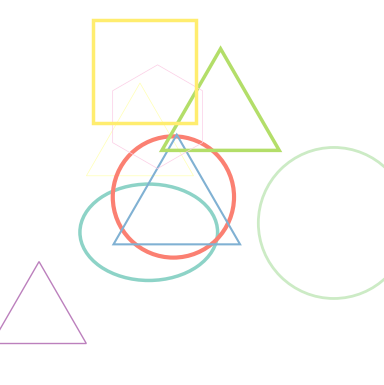[{"shape": "oval", "thickness": 2.5, "radius": 0.89, "center": [0.386, 0.397]}, {"shape": "triangle", "thickness": 0.5, "radius": 0.8, "center": [0.364, 0.624]}, {"shape": "circle", "thickness": 3, "radius": 0.79, "center": [0.45, 0.488]}, {"shape": "triangle", "thickness": 1.5, "radius": 0.95, "center": [0.459, 0.46]}, {"shape": "triangle", "thickness": 2.5, "radius": 0.88, "center": [0.573, 0.697]}, {"shape": "hexagon", "thickness": 0.5, "radius": 0.67, "center": [0.409, 0.697]}, {"shape": "triangle", "thickness": 1, "radius": 0.71, "center": [0.101, 0.179]}, {"shape": "circle", "thickness": 2, "radius": 0.98, "center": [0.867, 0.421]}, {"shape": "square", "thickness": 2.5, "radius": 0.67, "center": [0.375, 0.814]}]